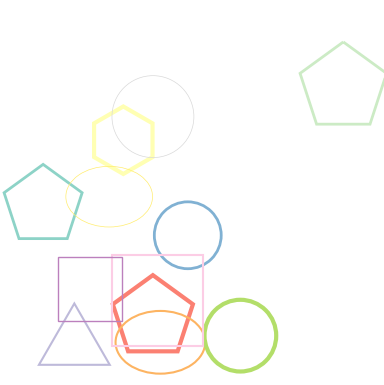[{"shape": "pentagon", "thickness": 2, "radius": 0.53, "center": [0.112, 0.466]}, {"shape": "hexagon", "thickness": 3, "radius": 0.44, "center": [0.32, 0.636]}, {"shape": "triangle", "thickness": 1.5, "radius": 0.53, "center": [0.193, 0.106]}, {"shape": "pentagon", "thickness": 3, "radius": 0.55, "center": [0.397, 0.176]}, {"shape": "circle", "thickness": 2, "radius": 0.43, "center": [0.488, 0.389]}, {"shape": "oval", "thickness": 1.5, "radius": 0.58, "center": [0.417, 0.111]}, {"shape": "circle", "thickness": 3, "radius": 0.47, "center": [0.624, 0.128]}, {"shape": "square", "thickness": 1.5, "radius": 0.59, "center": [0.409, 0.219]}, {"shape": "circle", "thickness": 0.5, "radius": 0.53, "center": [0.397, 0.697]}, {"shape": "square", "thickness": 1, "radius": 0.42, "center": [0.234, 0.249]}, {"shape": "pentagon", "thickness": 2, "radius": 0.59, "center": [0.892, 0.773]}, {"shape": "oval", "thickness": 0.5, "radius": 0.56, "center": [0.284, 0.489]}]